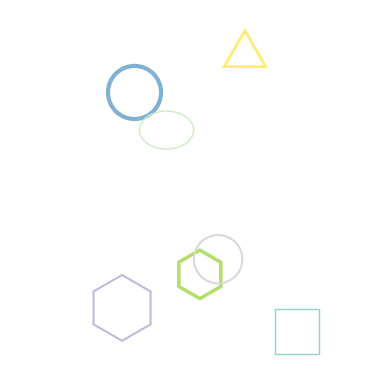[{"shape": "square", "thickness": 1, "radius": 0.29, "center": [0.771, 0.139]}, {"shape": "hexagon", "thickness": 1.5, "radius": 0.43, "center": [0.317, 0.2]}, {"shape": "circle", "thickness": 3, "radius": 0.34, "center": [0.349, 0.76]}, {"shape": "hexagon", "thickness": 2.5, "radius": 0.31, "center": [0.519, 0.287]}, {"shape": "circle", "thickness": 1.5, "radius": 0.31, "center": [0.567, 0.327]}, {"shape": "oval", "thickness": 1, "radius": 0.35, "center": [0.432, 0.662]}, {"shape": "triangle", "thickness": 2, "radius": 0.31, "center": [0.636, 0.858]}]